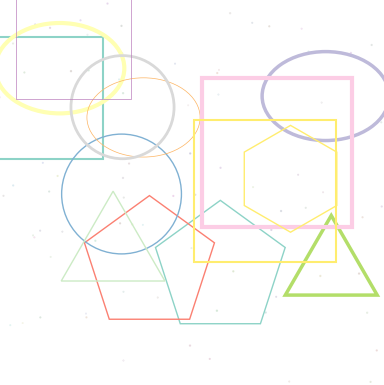[{"shape": "pentagon", "thickness": 1, "radius": 0.89, "center": [0.572, 0.302]}, {"shape": "square", "thickness": 1.5, "radius": 0.79, "center": [0.11, 0.746]}, {"shape": "oval", "thickness": 3, "radius": 0.84, "center": [0.155, 0.823]}, {"shape": "oval", "thickness": 2.5, "radius": 0.82, "center": [0.846, 0.75]}, {"shape": "pentagon", "thickness": 1, "radius": 0.89, "center": [0.388, 0.314]}, {"shape": "circle", "thickness": 1, "radius": 0.78, "center": [0.316, 0.496]}, {"shape": "oval", "thickness": 0.5, "radius": 0.74, "center": [0.373, 0.695]}, {"shape": "triangle", "thickness": 2.5, "radius": 0.69, "center": [0.86, 0.302]}, {"shape": "square", "thickness": 3, "radius": 0.97, "center": [0.719, 0.604]}, {"shape": "circle", "thickness": 2, "radius": 0.67, "center": [0.318, 0.722]}, {"shape": "square", "thickness": 0.5, "radius": 0.75, "center": [0.191, 0.894]}, {"shape": "triangle", "thickness": 1, "radius": 0.78, "center": [0.294, 0.348]}, {"shape": "square", "thickness": 1.5, "radius": 0.92, "center": [0.689, 0.503]}, {"shape": "hexagon", "thickness": 1, "radius": 0.69, "center": [0.755, 0.536]}]